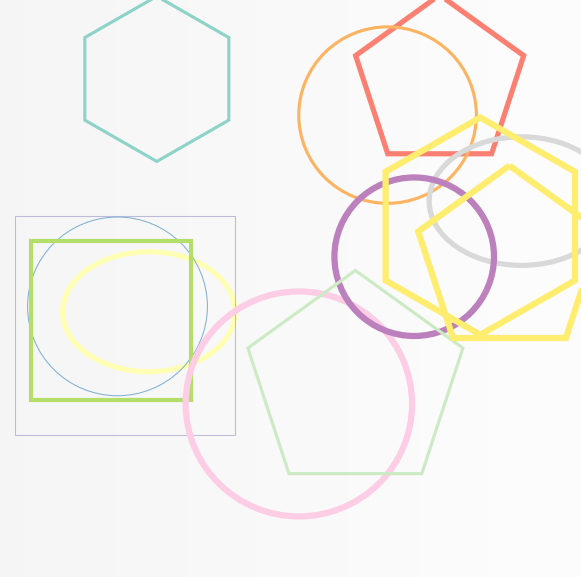[{"shape": "hexagon", "thickness": 1.5, "radius": 0.72, "center": [0.27, 0.863]}, {"shape": "oval", "thickness": 2.5, "radius": 0.74, "center": [0.256, 0.459]}, {"shape": "square", "thickness": 0.5, "radius": 0.94, "center": [0.215, 0.436]}, {"shape": "pentagon", "thickness": 2.5, "radius": 0.76, "center": [0.756, 0.856]}, {"shape": "circle", "thickness": 0.5, "radius": 0.77, "center": [0.202, 0.469]}, {"shape": "circle", "thickness": 1.5, "radius": 0.76, "center": [0.667, 0.8]}, {"shape": "square", "thickness": 2, "radius": 0.69, "center": [0.191, 0.444]}, {"shape": "circle", "thickness": 3, "radius": 0.97, "center": [0.514, 0.3]}, {"shape": "oval", "thickness": 2.5, "radius": 0.8, "center": [0.897, 0.651]}, {"shape": "circle", "thickness": 3, "radius": 0.69, "center": [0.713, 0.555]}, {"shape": "pentagon", "thickness": 1.5, "radius": 0.97, "center": [0.611, 0.336]}, {"shape": "hexagon", "thickness": 3, "radius": 0.94, "center": [0.826, 0.608]}, {"shape": "pentagon", "thickness": 3, "radius": 0.83, "center": [0.877, 0.547]}]